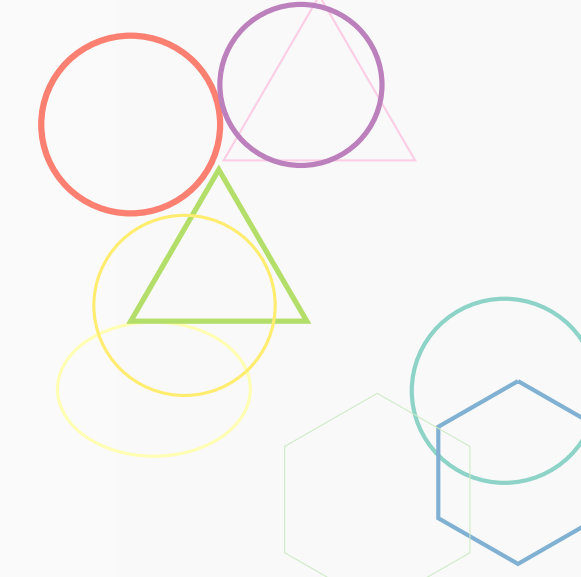[{"shape": "circle", "thickness": 2, "radius": 0.8, "center": [0.868, 0.322]}, {"shape": "oval", "thickness": 1.5, "radius": 0.83, "center": [0.265, 0.325]}, {"shape": "circle", "thickness": 3, "radius": 0.77, "center": [0.225, 0.784]}, {"shape": "hexagon", "thickness": 2, "radius": 0.79, "center": [0.891, 0.181]}, {"shape": "triangle", "thickness": 2.5, "radius": 0.87, "center": [0.376, 0.53]}, {"shape": "triangle", "thickness": 1, "radius": 0.95, "center": [0.549, 0.816]}, {"shape": "circle", "thickness": 2.5, "radius": 0.7, "center": [0.518, 0.852]}, {"shape": "hexagon", "thickness": 0.5, "radius": 0.92, "center": [0.649, 0.134]}, {"shape": "circle", "thickness": 1.5, "radius": 0.78, "center": [0.317, 0.47]}]